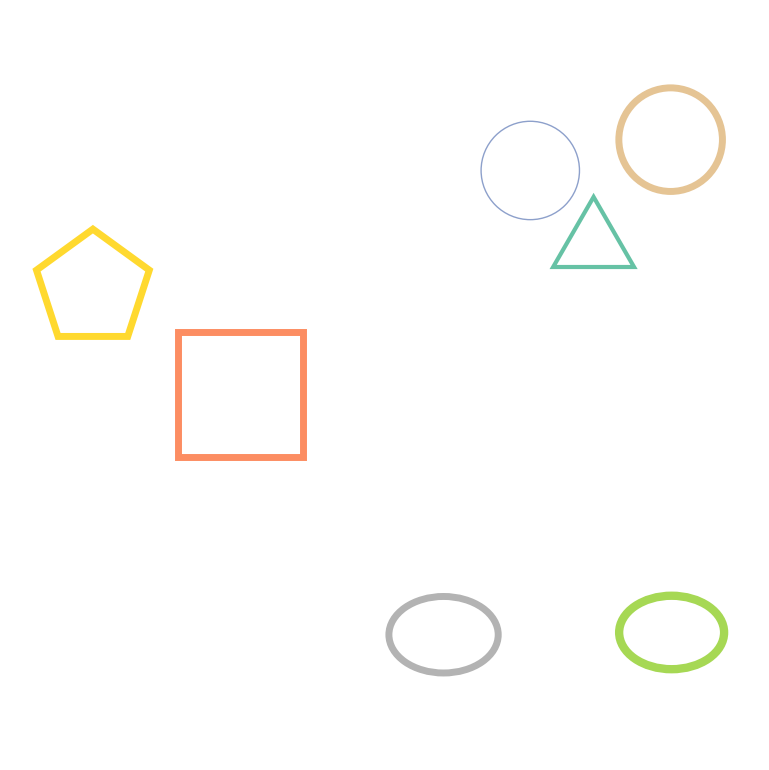[{"shape": "triangle", "thickness": 1.5, "radius": 0.3, "center": [0.771, 0.684]}, {"shape": "square", "thickness": 2.5, "radius": 0.41, "center": [0.313, 0.488]}, {"shape": "circle", "thickness": 0.5, "radius": 0.32, "center": [0.689, 0.779]}, {"shape": "oval", "thickness": 3, "radius": 0.34, "center": [0.872, 0.179]}, {"shape": "pentagon", "thickness": 2.5, "radius": 0.39, "center": [0.121, 0.625]}, {"shape": "circle", "thickness": 2.5, "radius": 0.34, "center": [0.871, 0.819]}, {"shape": "oval", "thickness": 2.5, "radius": 0.35, "center": [0.576, 0.176]}]